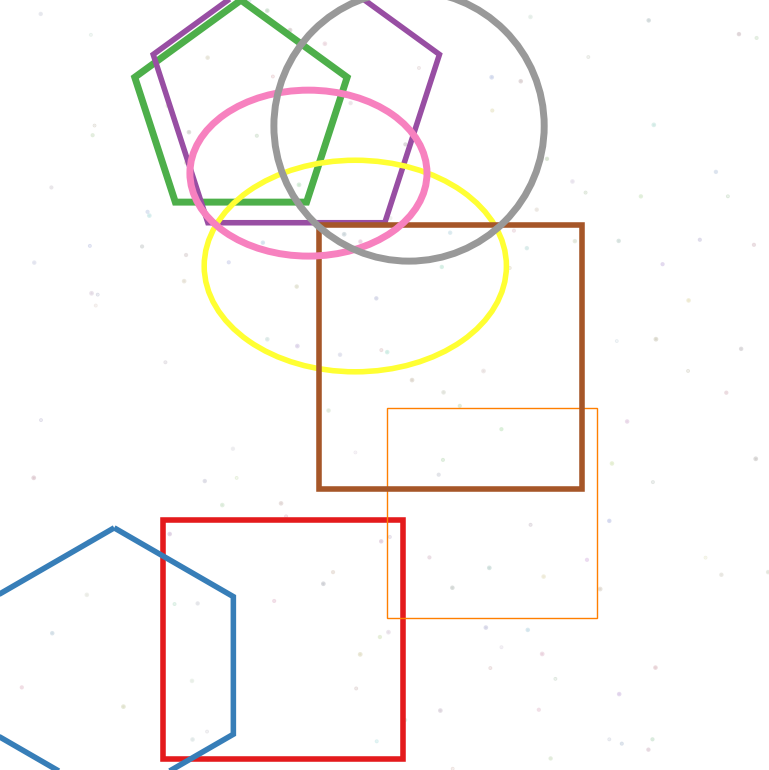[{"shape": "square", "thickness": 2, "radius": 0.78, "center": [0.367, 0.17]}, {"shape": "hexagon", "thickness": 2, "radius": 0.89, "center": [0.148, 0.136]}, {"shape": "pentagon", "thickness": 2.5, "radius": 0.73, "center": [0.313, 0.855]}, {"shape": "pentagon", "thickness": 2, "radius": 0.98, "center": [0.385, 0.869]}, {"shape": "square", "thickness": 0.5, "radius": 0.68, "center": [0.639, 0.334]}, {"shape": "oval", "thickness": 2, "radius": 0.98, "center": [0.461, 0.655]}, {"shape": "square", "thickness": 2, "radius": 0.86, "center": [0.585, 0.536]}, {"shape": "oval", "thickness": 2.5, "radius": 0.77, "center": [0.401, 0.775]}, {"shape": "circle", "thickness": 2.5, "radius": 0.88, "center": [0.531, 0.836]}]